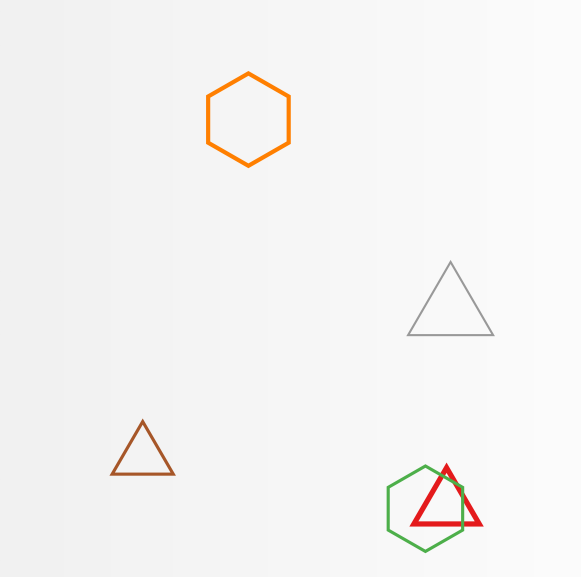[{"shape": "triangle", "thickness": 2.5, "radius": 0.32, "center": [0.768, 0.124]}, {"shape": "hexagon", "thickness": 1.5, "radius": 0.37, "center": [0.732, 0.118]}, {"shape": "hexagon", "thickness": 2, "radius": 0.4, "center": [0.427, 0.792]}, {"shape": "triangle", "thickness": 1.5, "radius": 0.3, "center": [0.246, 0.208]}, {"shape": "triangle", "thickness": 1, "radius": 0.42, "center": [0.775, 0.461]}]